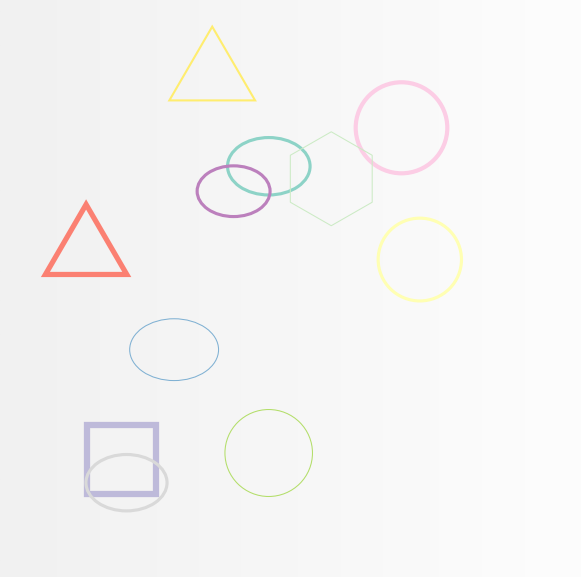[{"shape": "oval", "thickness": 1.5, "radius": 0.35, "center": [0.462, 0.711]}, {"shape": "circle", "thickness": 1.5, "radius": 0.36, "center": [0.722, 0.55]}, {"shape": "square", "thickness": 3, "radius": 0.3, "center": [0.208, 0.204]}, {"shape": "triangle", "thickness": 2.5, "radius": 0.4, "center": [0.148, 0.564]}, {"shape": "oval", "thickness": 0.5, "radius": 0.38, "center": [0.3, 0.394]}, {"shape": "circle", "thickness": 0.5, "radius": 0.38, "center": [0.462, 0.215]}, {"shape": "circle", "thickness": 2, "radius": 0.39, "center": [0.691, 0.778]}, {"shape": "oval", "thickness": 1.5, "radius": 0.35, "center": [0.218, 0.163]}, {"shape": "oval", "thickness": 1.5, "radius": 0.31, "center": [0.402, 0.668]}, {"shape": "hexagon", "thickness": 0.5, "radius": 0.41, "center": [0.57, 0.69]}, {"shape": "triangle", "thickness": 1, "radius": 0.43, "center": [0.365, 0.868]}]